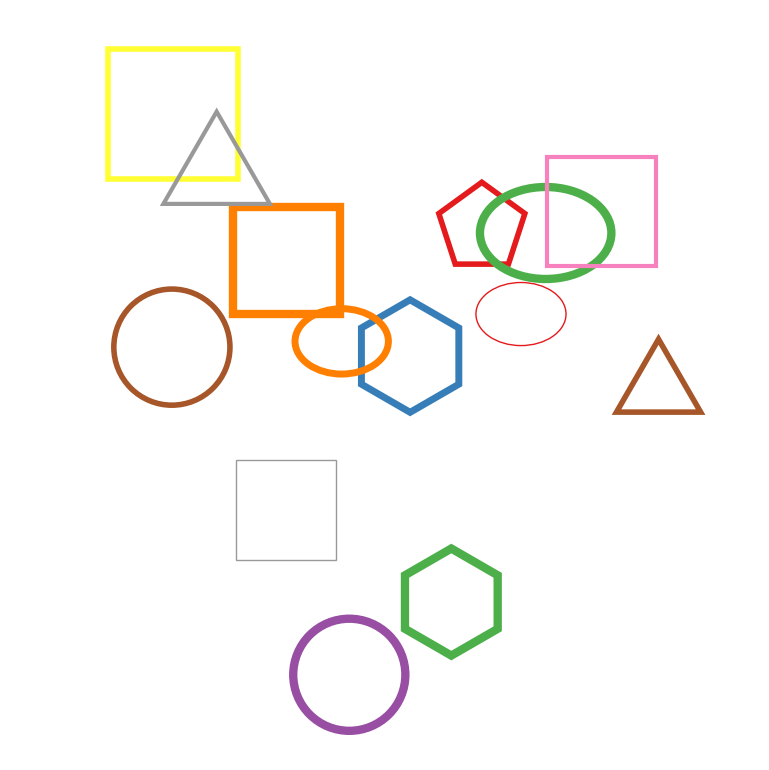[{"shape": "oval", "thickness": 0.5, "radius": 0.29, "center": [0.677, 0.592]}, {"shape": "pentagon", "thickness": 2, "radius": 0.29, "center": [0.626, 0.705]}, {"shape": "hexagon", "thickness": 2.5, "radius": 0.37, "center": [0.533, 0.538]}, {"shape": "hexagon", "thickness": 3, "radius": 0.35, "center": [0.586, 0.218]}, {"shape": "oval", "thickness": 3, "radius": 0.43, "center": [0.709, 0.697]}, {"shape": "circle", "thickness": 3, "radius": 0.36, "center": [0.454, 0.124]}, {"shape": "oval", "thickness": 2.5, "radius": 0.3, "center": [0.444, 0.557]}, {"shape": "square", "thickness": 3, "radius": 0.35, "center": [0.372, 0.661]}, {"shape": "square", "thickness": 2, "radius": 0.42, "center": [0.225, 0.852]}, {"shape": "circle", "thickness": 2, "radius": 0.38, "center": [0.223, 0.549]}, {"shape": "triangle", "thickness": 2, "radius": 0.32, "center": [0.855, 0.496]}, {"shape": "square", "thickness": 1.5, "radius": 0.35, "center": [0.781, 0.726]}, {"shape": "triangle", "thickness": 1.5, "radius": 0.4, "center": [0.281, 0.775]}, {"shape": "square", "thickness": 0.5, "radius": 0.32, "center": [0.372, 0.338]}]